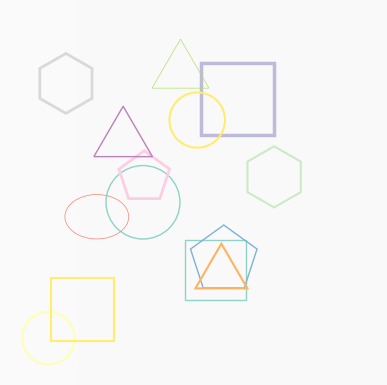[{"shape": "square", "thickness": 1, "radius": 0.39, "center": [0.557, 0.299]}, {"shape": "circle", "thickness": 1, "radius": 0.48, "center": [0.369, 0.475]}, {"shape": "circle", "thickness": 1.5, "radius": 0.34, "center": [0.125, 0.122]}, {"shape": "square", "thickness": 2.5, "radius": 0.47, "center": [0.613, 0.744]}, {"shape": "oval", "thickness": 0.5, "radius": 0.41, "center": [0.25, 0.437]}, {"shape": "pentagon", "thickness": 1, "radius": 0.45, "center": [0.577, 0.325]}, {"shape": "triangle", "thickness": 1.5, "radius": 0.39, "center": [0.571, 0.29]}, {"shape": "triangle", "thickness": 0.5, "radius": 0.42, "center": [0.466, 0.813]}, {"shape": "pentagon", "thickness": 2, "radius": 0.34, "center": [0.372, 0.54]}, {"shape": "hexagon", "thickness": 2, "radius": 0.39, "center": [0.17, 0.783]}, {"shape": "triangle", "thickness": 1, "radius": 0.44, "center": [0.318, 0.637]}, {"shape": "hexagon", "thickness": 1.5, "radius": 0.4, "center": [0.707, 0.541]}, {"shape": "circle", "thickness": 1.5, "radius": 0.36, "center": [0.509, 0.688]}, {"shape": "square", "thickness": 1.5, "radius": 0.41, "center": [0.212, 0.197]}]